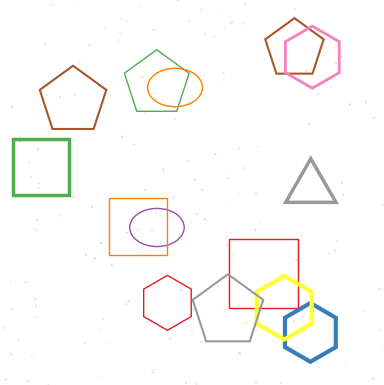[{"shape": "square", "thickness": 1, "radius": 0.45, "center": [0.685, 0.29]}, {"shape": "hexagon", "thickness": 1, "radius": 0.36, "center": [0.435, 0.213]}, {"shape": "hexagon", "thickness": 3, "radius": 0.38, "center": [0.806, 0.137]}, {"shape": "square", "thickness": 2.5, "radius": 0.36, "center": [0.107, 0.567]}, {"shape": "pentagon", "thickness": 1, "radius": 0.44, "center": [0.407, 0.782]}, {"shape": "oval", "thickness": 1, "radius": 0.35, "center": [0.408, 0.409]}, {"shape": "square", "thickness": 1, "radius": 0.37, "center": [0.358, 0.412]}, {"shape": "oval", "thickness": 1, "radius": 0.36, "center": [0.455, 0.773]}, {"shape": "hexagon", "thickness": 3, "radius": 0.41, "center": [0.738, 0.201]}, {"shape": "pentagon", "thickness": 1.5, "radius": 0.4, "center": [0.765, 0.873]}, {"shape": "pentagon", "thickness": 1.5, "radius": 0.45, "center": [0.19, 0.738]}, {"shape": "hexagon", "thickness": 2, "radius": 0.4, "center": [0.811, 0.851]}, {"shape": "triangle", "thickness": 2.5, "radius": 0.38, "center": [0.807, 0.512]}, {"shape": "pentagon", "thickness": 1.5, "radius": 0.48, "center": [0.592, 0.191]}]